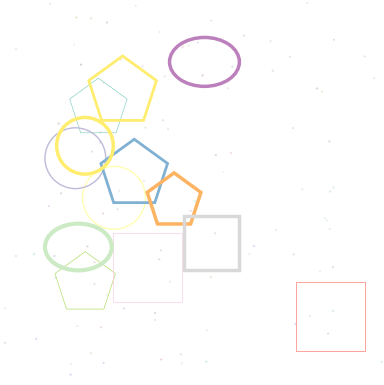[{"shape": "pentagon", "thickness": 0.5, "radius": 0.39, "center": [0.256, 0.719]}, {"shape": "circle", "thickness": 1, "radius": 0.41, "center": [0.296, 0.486]}, {"shape": "circle", "thickness": 1, "radius": 0.39, "center": [0.196, 0.589]}, {"shape": "square", "thickness": 0.5, "radius": 0.45, "center": [0.859, 0.178]}, {"shape": "pentagon", "thickness": 2, "radius": 0.46, "center": [0.349, 0.547]}, {"shape": "pentagon", "thickness": 2.5, "radius": 0.37, "center": [0.452, 0.478]}, {"shape": "pentagon", "thickness": 0.5, "radius": 0.41, "center": [0.221, 0.264]}, {"shape": "square", "thickness": 0.5, "radius": 0.45, "center": [0.382, 0.305]}, {"shape": "square", "thickness": 2.5, "radius": 0.35, "center": [0.549, 0.368]}, {"shape": "oval", "thickness": 2.5, "radius": 0.45, "center": [0.531, 0.839]}, {"shape": "oval", "thickness": 3, "radius": 0.43, "center": [0.204, 0.358]}, {"shape": "pentagon", "thickness": 2, "radius": 0.46, "center": [0.318, 0.762]}, {"shape": "circle", "thickness": 2.5, "radius": 0.37, "center": [0.221, 0.621]}]